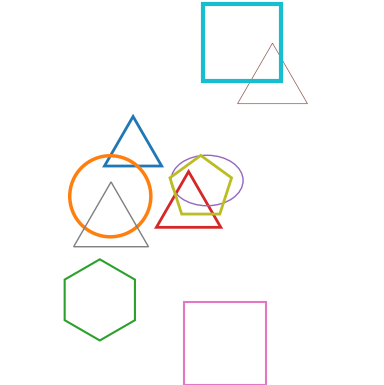[{"shape": "triangle", "thickness": 2, "radius": 0.43, "center": [0.346, 0.612]}, {"shape": "circle", "thickness": 2.5, "radius": 0.53, "center": [0.286, 0.49]}, {"shape": "hexagon", "thickness": 1.5, "radius": 0.53, "center": [0.259, 0.221]}, {"shape": "triangle", "thickness": 2, "radius": 0.48, "center": [0.49, 0.458]}, {"shape": "oval", "thickness": 1, "radius": 0.47, "center": [0.538, 0.531]}, {"shape": "triangle", "thickness": 0.5, "radius": 0.52, "center": [0.708, 0.783]}, {"shape": "square", "thickness": 1.5, "radius": 0.54, "center": [0.584, 0.108]}, {"shape": "triangle", "thickness": 1, "radius": 0.56, "center": [0.288, 0.415]}, {"shape": "pentagon", "thickness": 2, "radius": 0.42, "center": [0.521, 0.512]}, {"shape": "square", "thickness": 3, "radius": 0.5, "center": [0.628, 0.89]}]